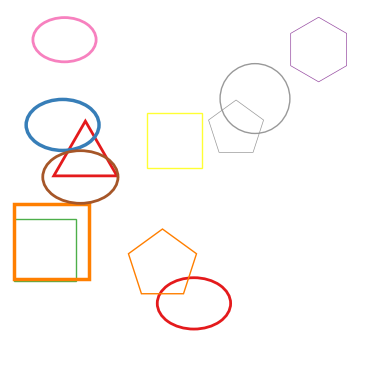[{"shape": "oval", "thickness": 2, "radius": 0.48, "center": [0.504, 0.212]}, {"shape": "triangle", "thickness": 2, "radius": 0.47, "center": [0.222, 0.591]}, {"shape": "oval", "thickness": 2.5, "radius": 0.47, "center": [0.163, 0.675]}, {"shape": "square", "thickness": 1, "radius": 0.41, "center": [0.116, 0.351]}, {"shape": "hexagon", "thickness": 0.5, "radius": 0.42, "center": [0.828, 0.871]}, {"shape": "pentagon", "thickness": 1, "radius": 0.46, "center": [0.422, 0.312]}, {"shape": "square", "thickness": 2.5, "radius": 0.49, "center": [0.133, 0.372]}, {"shape": "square", "thickness": 1, "radius": 0.35, "center": [0.453, 0.634]}, {"shape": "oval", "thickness": 2, "radius": 0.49, "center": [0.209, 0.54]}, {"shape": "oval", "thickness": 2, "radius": 0.41, "center": [0.168, 0.897]}, {"shape": "circle", "thickness": 1, "radius": 0.45, "center": [0.662, 0.744]}, {"shape": "pentagon", "thickness": 0.5, "radius": 0.38, "center": [0.613, 0.665]}]